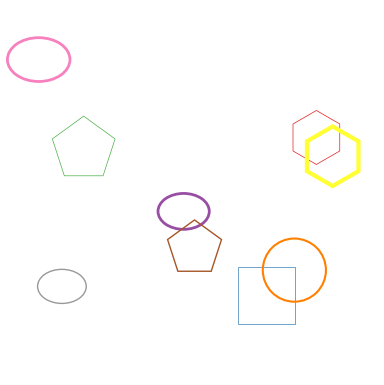[{"shape": "hexagon", "thickness": 0.5, "radius": 0.35, "center": [0.822, 0.643]}, {"shape": "square", "thickness": 0.5, "radius": 0.37, "center": [0.693, 0.232]}, {"shape": "pentagon", "thickness": 0.5, "radius": 0.43, "center": [0.217, 0.613]}, {"shape": "oval", "thickness": 2, "radius": 0.33, "center": [0.477, 0.451]}, {"shape": "circle", "thickness": 1.5, "radius": 0.41, "center": [0.765, 0.298]}, {"shape": "hexagon", "thickness": 3, "radius": 0.39, "center": [0.864, 0.594]}, {"shape": "pentagon", "thickness": 1, "radius": 0.37, "center": [0.505, 0.355]}, {"shape": "oval", "thickness": 2, "radius": 0.41, "center": [0.101, 0.845]}, {"shape": "oval", "thickness": 1, "radius": 0.32, "center": [0.161, 0.256]}]